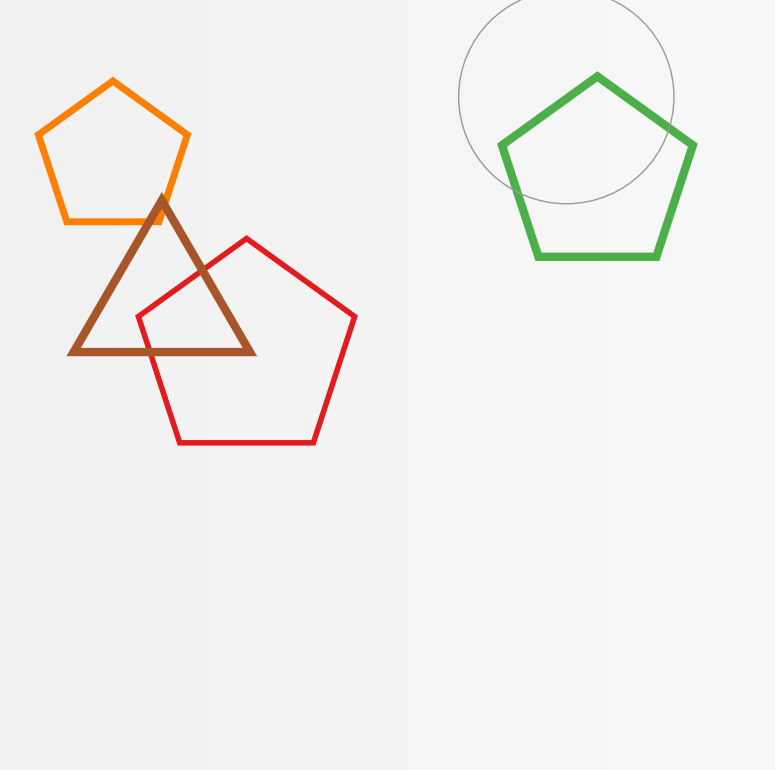[{"shape": "pentagon", "thickness": 2, "radius": 0.73, "center": [0.318, 0.544]}, {"shape": "pentagon", "thickness": 3, "radius": 0.65, "center": [0.771, 0.771]}, {"shape": "pentagon", "thickness": 2.5, "radius": 0.51, "center": [0.146, 0.794]}, {"shape": "triangle", "thickness": 3, "radius": 0.66, "center": [0.209, 0.608]}, {"shape": "circle", "thickness": 0.5, "radius": 0.69, "center": [0.731, 0.874]}]